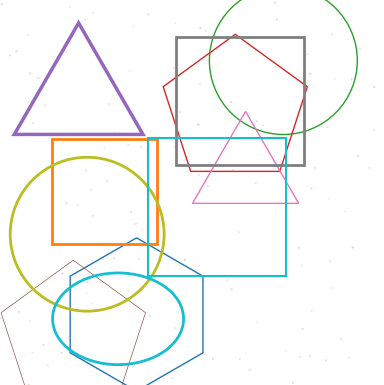[{"shape": "hexagon", "thickness": 1, "radius": 1.0, "center": [0.355, 0.183]}, {"shape": "square", "thickness": 2, "radius": 0.69, "center": [0.271, 0.502]}, {"shape": "circle", "thickness": 1, "radius": 0.96, "center": [0.736, 0.843]}, {"shape": "pentagon", "thickness": 1, "radius": 0.98, "center": [0.611, 0.714]}, {"shape": "triangle", "thickness": 2.5, "radius": 0.96, "center": [0.204, 0.747]}, {"shape": "pentagon", "thickness": 0.5, "radius": 0.99, "center": [0.19, 0.127]}, {"shape": "triangle", "thickness": 1, "radius": 0.8, "center": [0.638, 0.551]}, {"shape": "square", "thickness": 2, "radius": 0.83, "center": [0.624, 0.738]}, {"shape": "circle", "thickness": 2, "radius": 1.0, "center": [0.226, 0.392]}, {"shape": "square", "thickness": 1.5, "radius": 0.89, "center": [0.563, 0.463]}, {"shape": "oval", "thickness": 2, "radius": 0.85, "center": [0.307, 0.172]}]